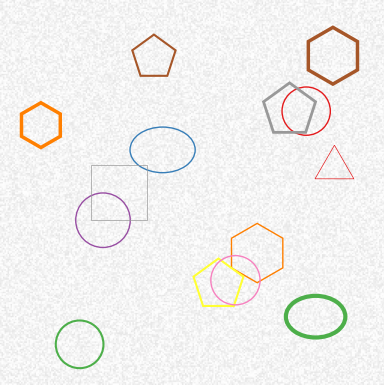[{"shape": "triangle", "thickness": 0.5, "radius": 0.29, "center": [0.869, 0.565]}, {"shape": "circle", "thickness": 1, "radius": 0.31, "center": [0.795, 0.711]}, {"shape": "oval", "thickness": 1, "radius": 0.42, "center": [0.422, 0.611]}, {"shape": "circle", "thickness": 1.5, "radius": 0.31, "center": [0.207, 0.106]}, {"shape": "oval", "thickness": 3, "radius": 0.39, "center": [0.82, 0.177]}, {"shape": "circle", "thickness": 1, "radius": 0.35, "center": [0.267, 0.428]}, {"shape": "hexagon", "thickness": 1, "radius": 0.38, "center": [0.668, 0.343]}, {"shape": "hexagon", "thickness": 2.5, "radius": 0.29, "center": [0.106, 0.675]}, {"shape": "pentagon", "thickness": 1.5, "radius": 0.34, "center": [0.567, 0.26]}, {"shape": "hexagon", "thickness": 2.5, "radius": 0.37, "center": [0.865, 0.855]}, {"shape": "pentagon", "thickness": 1.5, "radius": 0.3, "center": [0.4, 0.851]}, {"shape": "circle", "thickness": 1, "radius": 0.32, "center": [0.612, 0.272]}, {"shape": "pentagon", "thickness": 2, "radius": 0.36, "center": [0.752, 0.714]}, {"shape": "square", "thickness": 0.5, "radius": 0.36, "center": [0.309, 0.499]}]